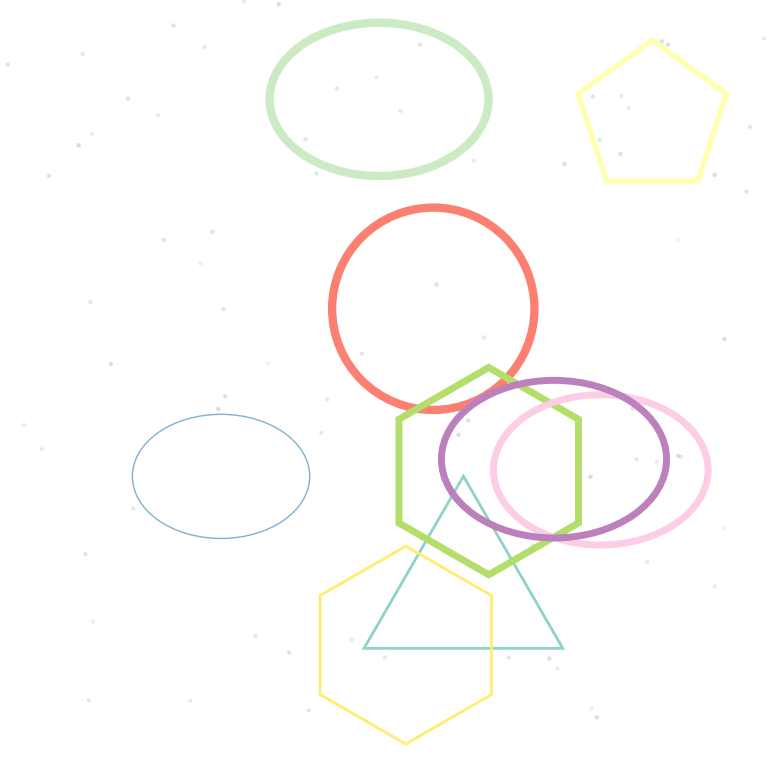[{"shape": "triangle", "thickness": 1, "radius": 0.75, "center": [0.602, 0.232]}, {"shape": "pentagon", "thickness": 2, "radius": 0.51, "center": [0.847, 0.847]}, {"shape": "circle", "thickness": 3, "radius": 0.66, "center": [0.563, 0.599]}, {"shape": "oval", "thickness": 0.5, "radius": 0.58, "center": [0.287, 0.381]}, {"shape": "hexagon", "thickness": 2.5, "radius": 0.67, "center": [0.635, 0.388]}, {"shape": "oval", "thickness": 2.5, "radius": 0.7, "center": [0.78, 0.39]}, {"shape": "oval", "thickness": 2.5, "radius": 0.73, "center": [0.719, 0.404]}, {"shape": "oval", "thickness": 3, "radius": 0.71, "center": [0.492, 0.871]}, {"shape": "hexagon", "thickness": 1, "radius": 0.64, "center": [0.527, 0.162]}]